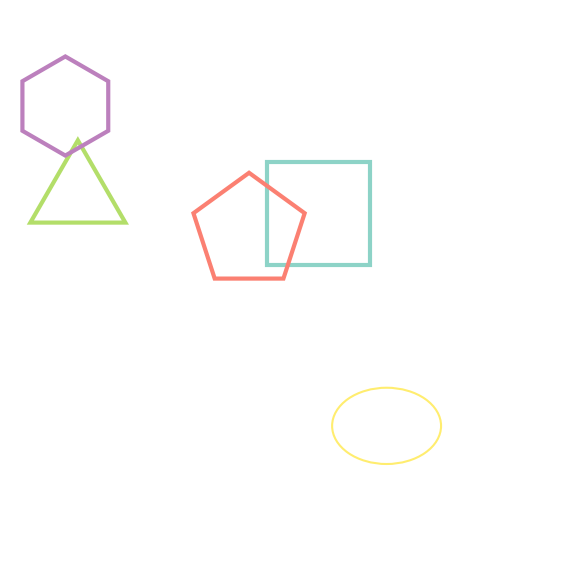[{"shape": "square", "thickness": 2, "radius": 0.45, "center": [0.552, 0.629]}, {"shape": "pentagon", "thickness": 2, "radius": 0.51, "center": [0.431, 0.599]}, {"shape": "triangle", "thickness": 2, "radius": 0.47, "center": [0.135, 0.661]}, {"shape": "hexagon", "thickness": 2, "radius": 0.43, "center": [0.113, 0.816]}, {"shape": "oval", "thickness": 1, "radius": 0.47, "center": [0.669, 0.262]}]